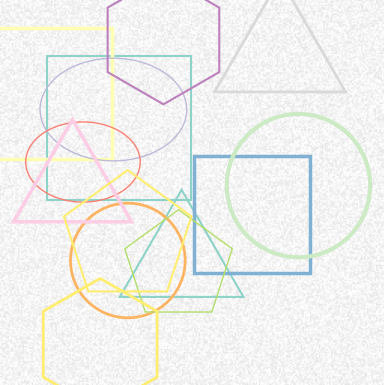[{"shape": "square", "thickness": 1.5, "radius": 0.93, "center": [0.309, 0.668]}, {"shape": "triangle", "thickness": 1.5, "radius": 0.93, "center": [0.472, 0.322]}, {"shape": "square", "thickness": 2.5, "radius": 0.85, "center": [0.121, 0.757]}, {"shape": "oval", "thickness": 1, "radius": 0.95, "center": [0.295, 0.715]}, {"shape": "oval", "thickness": 1, "radius": 0.74, "center": [0.216, 0.579]}, {"shape": "square", "thickness": 2.5, "radius": 0.76, "center": [0.654, 0.442]}, {"shape": "circle", "thickness": 2, "radius": 0.74, "center": [0.332, 0.323]}, {"shape": "pentagon", "thickness": 1, "radius": 0.73, "center": [0.464, 0.308]}, {"shape": "triangle", "thickness": 2.5, "radius": 0.88, "center": [0.188, 0.512]}, {"shape": "triangle", "thickness": 2, "radius": 0.98, "center": [0.727, 0.859]}, {"shape": "hexagon", "thickness": 1.5, "radius": 0.84, "center": [0.425, 0.896]}, {"shape": "circle", "thickness": 3, "radius": 0.93, "center": [0.775, 0.518]}, {"shape": "hexagon", "thickness": 2, "radius": 0.85, "center": [0.26, 0.106]}, {"shape": "pentagon", "thickness": 1.5, "radius": 0.87, "center": [0.332, 0.384]}]